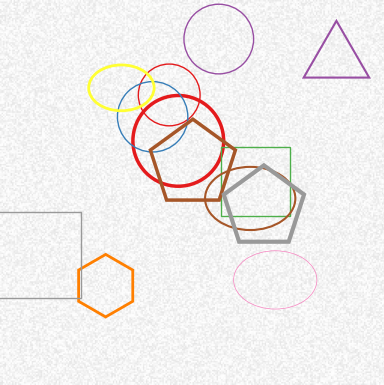[{"shape": "circle", "thickness": 1, "radius": 0.4, "center": [0.439, 0.753]}, {"shape": "circle", "thickness": 2.5, "radius": 0.59, "center": [0.463, 0.634]}, {"shape": "circle", "thickness": 1, "radius": 0.46, "center": [0.396, 0.697]}, {"shape": "square", "thickness": 1, "radius": 0.45, "center": [0.664, 0.529]}, {"shape": "circle", "thickness": 1, "radius": 0.45, "center": [0.568, 0.899]}, {"shape": "triangle", "thickness": 1.5, "radius": 0.49, "center": [0.874, 0.848]}, {"shape": "hexagon", "thickness": 2, "radius": 0.41, "center": [0.274, 0.258]}, {"shape": "oval", "thickness": 2, "radius": 0.42, "center": [0.315, 0.772]}, {"shape": "pentagon", "thickness": 2.5, "radius": 0.58, "center": [0.501, 0.574]}, {"shape": "oval", "thickness": 1.5, "radius": 0.59, "center": [0.65, 0.485]}, {"shape": "oval", "thickness": 0.5, "radius": 0.54, "center": [0.715, 0.273]}, {"shape": "square", "thickness": 1, "radius": 0.55, "center": [0.101, 0.338]}, {"shape": "pentagon", "thickness": 3, "radius": 0.55, "center": [0.685, 0.461]}]